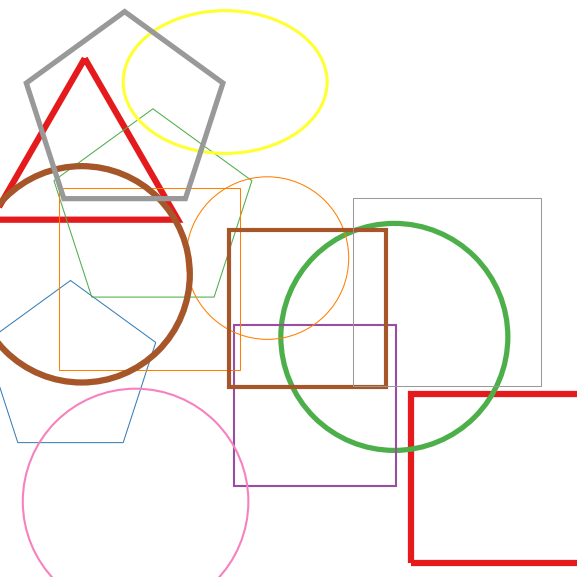[{"shape": "square", "thickness": 3, "radius": 0.73, "center": [0.859, 0.17]}, {"shape": "triangle", "thickness": 3, "radius": 0.93, "center": [0.147, 0.712]}, {"shape": "pentagon", "thickness": 0.5, "radius": 0.78, "center": [0.122, 0.358]}, {"shape": "pentagon", "thickness": 0.5, "radius": 0.9, "center": [0.265, 0.631]}, {"shape": "circle", "thickness": 2.5, "radius": 0.98, "center": [0.683, 0.416]}, {"shape": "square", "thickness": 1, "radius": 0.7, "center": [0.546, 0.297]}, {"shape": "square", "thickness": 0.5, "radius": 0.79, "center": [0.259, 0.516]}, {"shape": "circle", "thickness": 0.5, "radius": 0.7, "center": [0.463, 0.552]}, {"shape": "oval", "thickness": 1.5, "radius": 0.88, "center": [0.39, 0.857]}, {"shape": "circle", "thickness": 3, "radius": 0.94, "center": [0.141, 0.524]}, {"shape": "square", "thickness": 2, "radius": 0.68, "center": [0.532, 0.465]}, {"shape": "circle", "thickness": 1, "radius": 0.98, "center": [0.235, 0.131]}, {"shape": "square", "thickness": 0.5, "radius": 0.81, "center": [0.774, 0.493]}, {"shape": "pentagon", "thickness": 2.5, "radius": 0.9, "center": [0.216, 0.8]}]